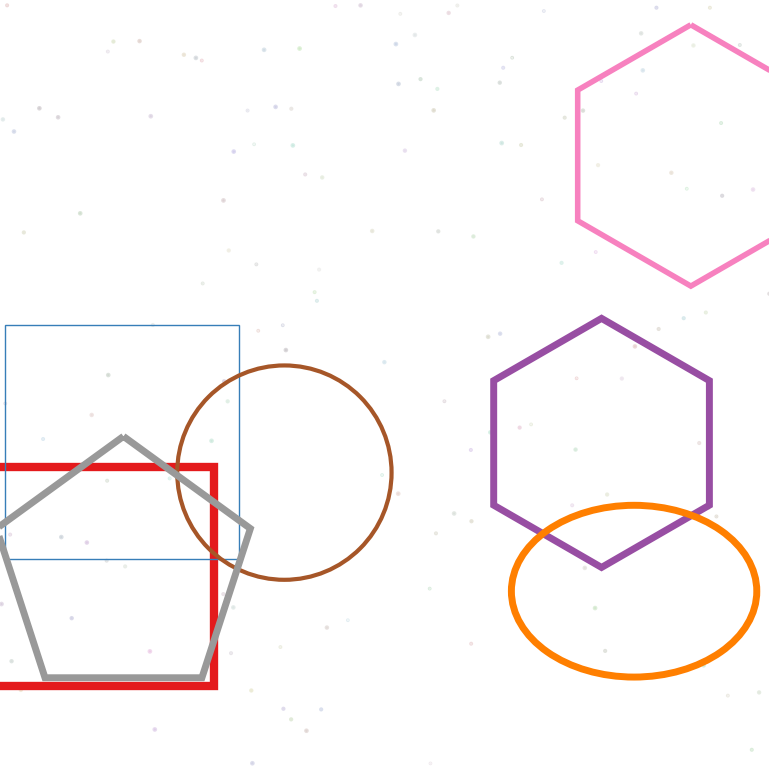[{"shape": "square", "thickness": 3, "radius": 0.71, "center": [0.136, 0.251]}, {"shape": "square", "thickness": 0.5, "radius": 0.76, "center": [0.158, 0.426]}, {"shape": "hexagon", "thickness": 2.5, "radius": 0.81, "center": [0.781, 0.425]}, {"shape": "oval", "thickness": 2.5, "radius": 0.8, "center": [0.823, 0.232]}, {"shape": "circle", "thickness": 1.5, "radius": 0.7, "center": [0.369, 0.386]}, {"shape": "hexagon", "thickness": 2, "radius": 0.85, "center": [0.897, 0.798]}, {"shape": "pentagon", "thickness": 2.5, "radius": 0.87, "center": [0.16, 0.26]}]